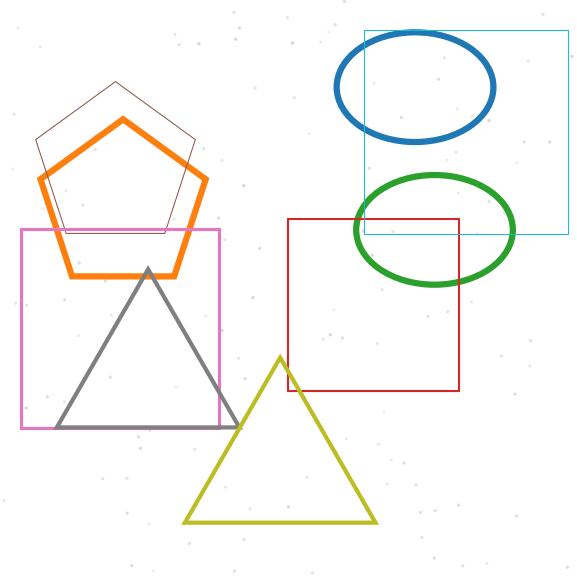[{"shape": "oval", "thickness": 3, "radius": 0.68, "center": [0.719, 0.848]}, {"shape": "pentagon", "thickness": 3, "radius": 0.75, "center": [0.213, 0.642]}, {"shape": "oval", "thickness": 3, "radius": 0.68, "center": [0.752, 0.601]}, {"shape": "square", "thickness": 1, "radius": 0.74, "center": [0.646, 0.471]}, {"shape": "pentagon", "thickness": 0.5, "radius": 0.73, "center": [0.2, 0.712]}, {"shape": "square", "thickness": 1.5, "radius": 0.86, "center": [0.208, 0.43]}, {"shape": "triangle", "thickness": 2, "radius": 0.91, "center": [0.256, 0.35]}, {"shape": "triangle", "thickness": 2, "radius": 0.95, "center": [0.485, 0.189]}, {"shape": "square", "thickness": 0.5, "radius": 0.89, "center": [0.807, 0.771]}]